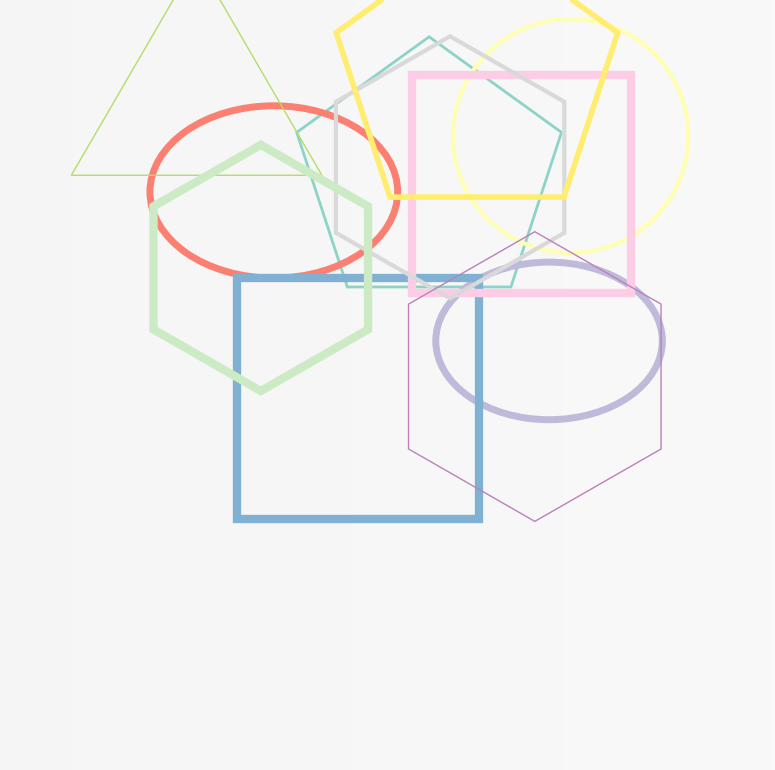[{"shape": "pentagon", "thickness": 1, "radius": 0.9, "center": [0.554, 0.773]}, {"shape": "circle", "thickness": 1.5, "radius": 0.76, "center": [0.736, 0.823]}, {"shape": "oval", "thickness": 2.5, "radius": 0.73, "center": [0.708, 0.557]}, {"shape": "oval", "thickness": 2.5, "radius": 0.8, "center": [0.353, 0.751]}, {"shape": "square", "thickness": 3, "radius": 0.78, "center": [0.462, 0.482]}, {"shape": "triangle", "thickness": 0.5, "radius": 0.93, "center": [0.254, 0.866]}, {"shape": "square", "thickness": 3, "radius": 0.71, "center": [0.673, 0.761]}, {"shape": "hexagon", "thickness": 1.5, "radius": 0.85, "center": [0.581, 0.783]}, {"shape": "hexagon", "thickness": 0.5, "radius": 0.94, "center": [0.69, 0.511]}, {"shape": "hexagon", "thickness": 3, "radius": 0.8, "center": [0.336, 0.652]}, {"shape": "pentagon", "thickness": 2, "radius": 0.95, "center": [0.615, 0.899]}]